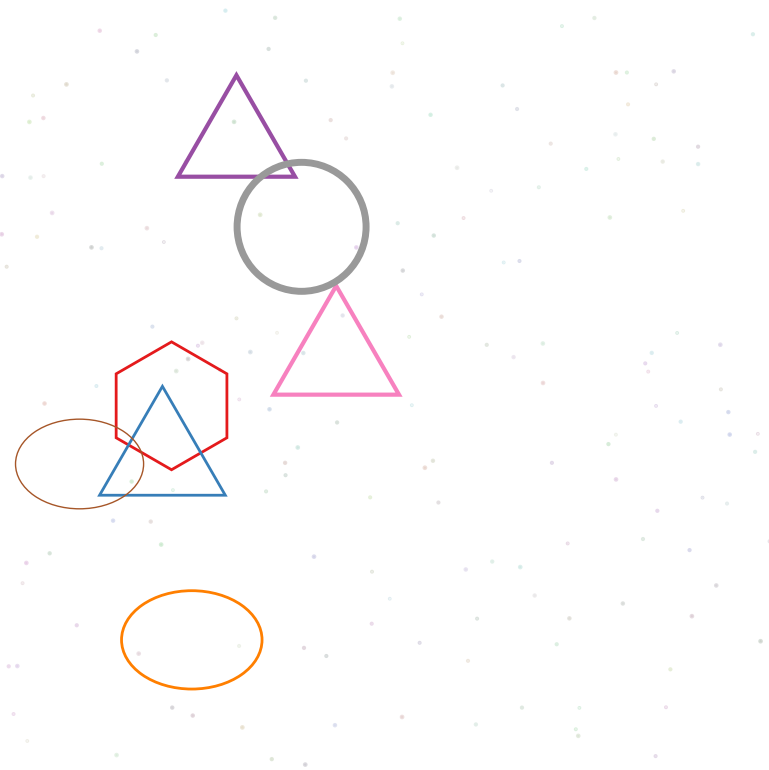[{"shape": "hexagon", "thickness": 1, "radius": 0.42, "center": [0.223, 0.473]}, {"shape": "triangle", "thickness": 1, "radius": 0.47, "center": [0.211, 0.404]}, {"shape": "triangle", "thickness": 1.5, "radius": 0.44, "center": [0.307, 0.814]}, {"shape": "oval", "thickness": 1, "radius": 0.46, "center": [0.249, 0.169]}, {"shape": "oval", "thickness": 0.5, "radius": 0.42, "center": [0.103, 0.397]}, {"shape": "triangle", "thickness": 1.5, "radius": 0.47, "center": [0.437, 0.535]}, {"shape": "circle", "thickness": 2.5, "radius": 0.42, "center": [0.392, 0.705]}]